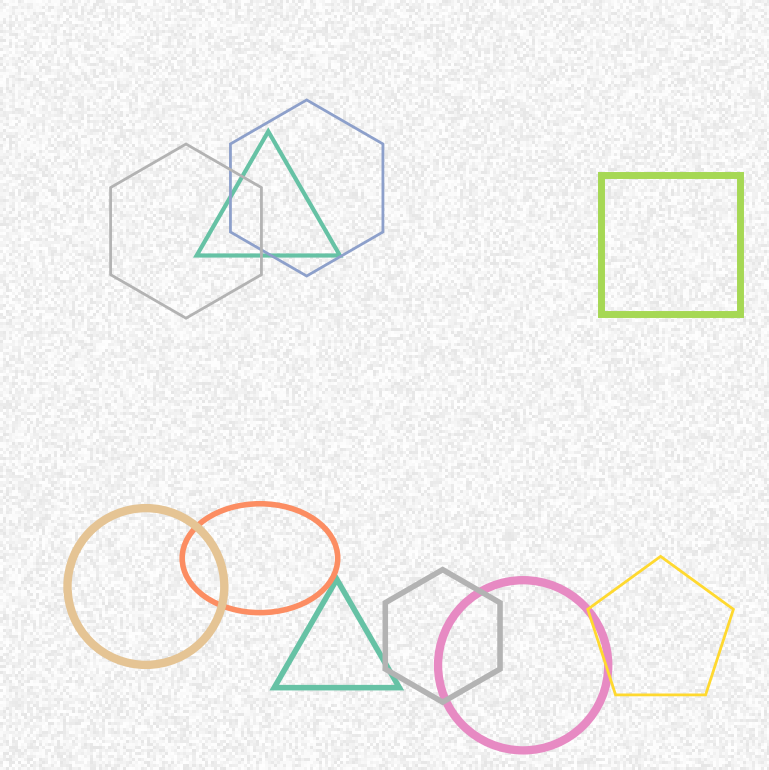[{"shape": "triangle", "thickness": 2, "radius": 0.47, "center": [0.437, 0.154]}, {"shape": "triangle", "thickness": 1.5, "radius": 0.54, "center": [0.348, 0.722]}, {"shape": "oval", "thickness": 2, "radius": 0.51, "center": [0.338, 0.275]}, {"shape": "hexagon", "thickness": 1, "radius": 0.57, "center": [0.398, 0.756]}, {"shape": "circle", "thickness": 3, "radius": 0.55, "center": [0.679, 0.136]}, {"shape": "square", "thickness": 2.5, "radius": 0.45, "center": [0.871, 0.682]}, {"shape": "pentagon", "thickness": 1, "radius": 0.5, "center": [0.858, 0.178]}, {"shape": "circle", "thickness": 3, "radius": 0.51, "center": [0.189, 0.238]}, {"shape": "hexagon", "thickness": 1, "radius": 0.57, "center": [0.242, 0.7]}, {"shape": "hexagon", "thickness": 2, "radius": 0.43, "center": [0.575, 0.174]}]